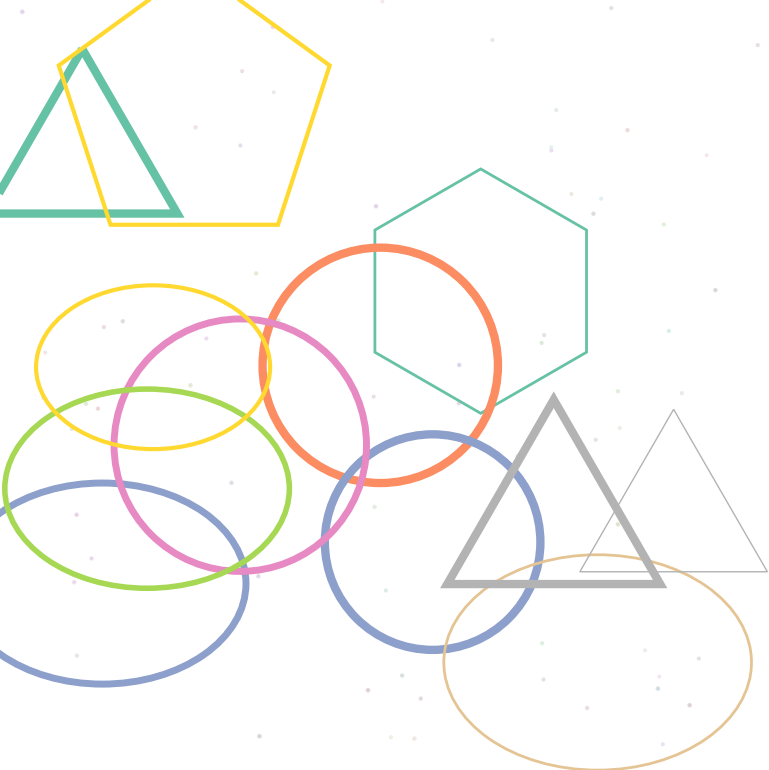[{"shape": "triangle", "thickness": 3, "radius": 0.71, "center": [0.107, 0.794]}, {"shape": "hexagon", "thickness": 1, "radius": 0.79, "center": [0.624, 0.622]}, {"shape": "circle", "thickness": 3, "radius": 0.76, "center": [0.494, 0.526]}, {"shape": "oval", "thickness": 2.5, "radius": 0.93, "center": [0.133, 0.242]}, {"shape": "circle", "thickness": 3, "radius": 0.7, "center": [0.562, 0.296]}, {"shape": "circle", "thickness": 2.5, "radius": 0.82, "center": [0.312, 0.422]}, {"shape": "oval", "thickness": 2, "radius": 0.92, "center": [0.191, 0.365]}, {"shape": "pentagon", "thickness": 1.5, "radius": 0.93, "center": [0.252, 0.858]}, {"shape": "oval", "thickness": 1.5, "radius": 0.76, "center": [0.199, 0.523]}, {"shape": "oval", "thickness": 1, "radius": 1.0, "center": [0.776, 0.14]}, {"shape": "triangle", "thickness": 0.5, "radius": 0.7, "center": [0.875, 0.328]}, {"shape": "triangle", "thickness": 3, "radius": 0.8, "center": [0.719, 0.321]}]